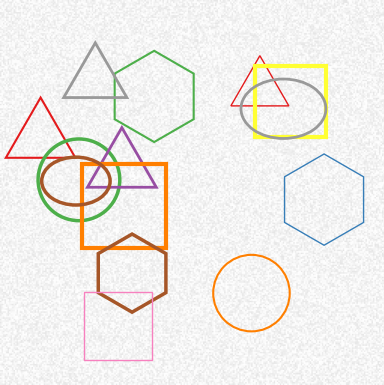[{"shape": "triangle", "thickness": 1.5, "radius": 0.52, "center": [0.105, 0.642]}, {"shape": "triangle", "thickness": 1, "radius": 0.43, "center": [0.675, 0.768]}, {"shape": "hexagon", "thickness": 1, "radius": 0.59, "center": [0.842, 0.482]}, {"shape": "hexagon", "thickness": 1.5, "radius": 0.59, "center": [0.4, 0.75]}, {"shape": "circle", "thickness": 2.5, "radius": 0.53, "center": [0.205, 0.533]}, {"shape": "triangle", "thickness": 2, "radius": 0.52, "center": [0.317, 0.565]}, {"shape": "circle", "thickness": 1.5, "radius": 0.5, "center": [0.653, 0.239]}, {"shape": "square", "thickness": 3, "radius": 0.55, "center": [0.322, 0.464]}, {"shape": "square", "thickness": 3, "radius": 0.46, "center": [0.754, 0.737]}, {"shape": "oval", "thickness": 2.5, "radius": 0.44, "center": [0.197, 0.53]}, {"shape": "hexagon", "thickness": 2.5, "radius": 0.51, "center": [0.343, 0.291]}, {"shape": "square", "thickness": 1, "radius": 0.44, "center": [0.305, 0.154]}, {"shape": "oval", "thickness": 2, "radius": 0.55, "center": [0.736, 0.718]}, {"shape": "triangle", "thickness": 2, "radius": 0.47, "center": [0.247, 0.794]}]